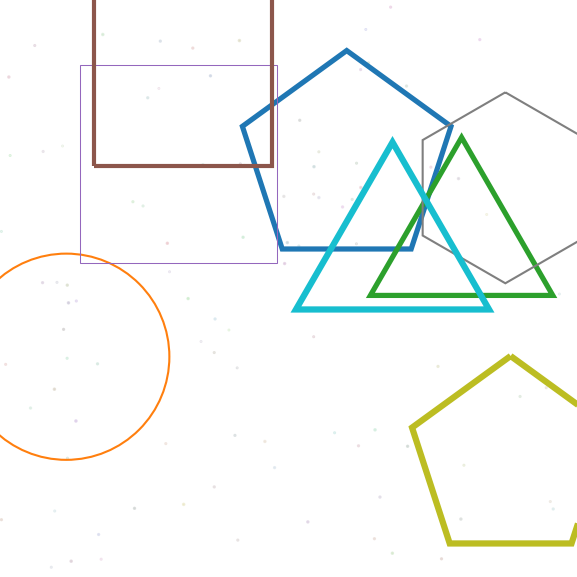[{"shape": "pentagon", "thickness": 2.5, "radius": 0.95, "center": [0.6, 0.722]}, {"shape": "circle", "thickness": 1, "radius": 0.89, "center": [0.115, 0.381]}, {"shape": "triangle", "thickness": 2.5, "radius": 0.91, "center": [0.799, 0.579]}, {"shape": "square", "thickness": 0.5, "radius": 0.86, "center": [0.309, 0.715]}, {"shape": "square", "thickness": 2, "radius": 0.77, "center": [0.317, 0.867]}, {"shape": "hexagon", "thickness": 1, "radius": 0.83, "center": [0.875, 0.674]}, {"shape": "pentagon", "thickness": 3, "radius": 0.9, "center": [0.884, 0.203]}, {"shape": "triangle", "thickness": 3, "radius": 0.97, "center": [0.68, 0.56]}]